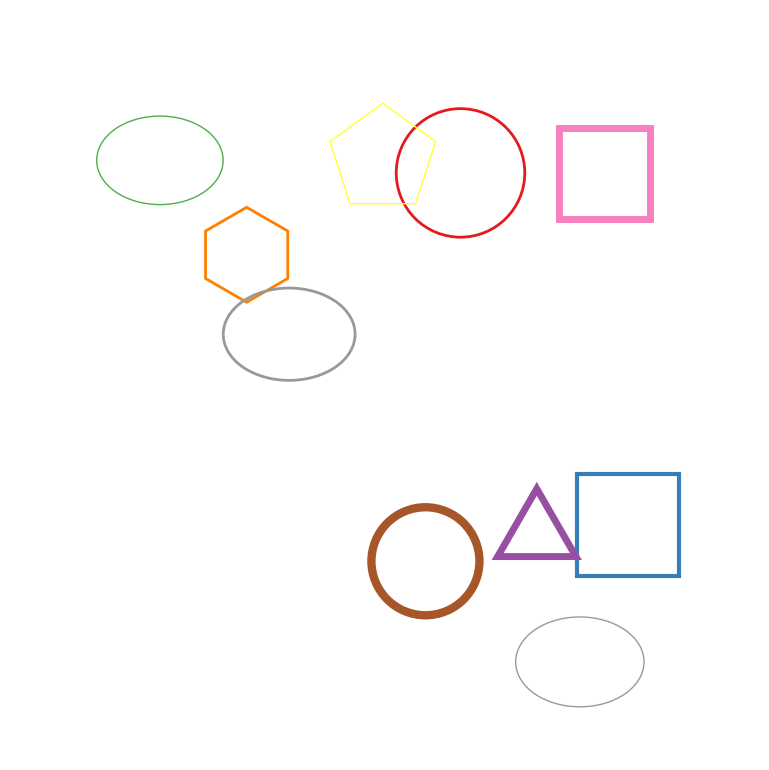[{"shape": "circle", "thickness": 1, "radius": 0.42, "center": [0.598, 0.775]}, {"shape": "square", "thickness": 1.5, "radius": 0.33, "center": [0.816, 0.318]}, {"shape": "oval", "thickness": 0.5, "radius": 0.41, "center": [0.208, 0.792]}, {"shape": "triangle", "thickness": 2.5, "radius": 0.29, "center": [0.697, 0.307]}, {"shape": "hexagon", "thickness": 1, "radius": 0.31, "center": [0.32, 0.669]}, {"shape": "pentagon", "thickness": 0.5, "radius": 0.36, "center": [0.497, 0.794]}, {"shape": "circle", "thickness": 3, "radius": 0.35, "center": [0.553, 0.271]}, {"shape": "square", "thickness": 2.5, "radius": 0.3, "center": [0.785, 0.775]}, {"shape": "oval", "thickness": 1, "radius": 0.43, "center": [0.376, 0.566]}, {"shape": "oval", "thickness": 0.5, "radius": 0.42, "center": [0.753, 0.14]}]